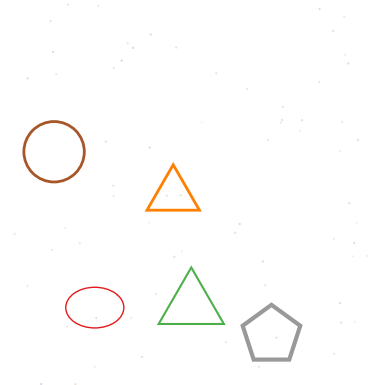[{"shape": "oval", "thickness": 1, "radius": 0.38, "center": [0.246, 0.201]}, {"shape": "triangle", "thickness": 1.5, "radius": 0.49, "center": [0.497, 0.207]}, {"shape": "triangle", "thickness": 2, "radius": 0.39, "center": [0.45, 0.493]}, {"shape": "circle", "thickness": 2, "radius": 0.39, "center": [0.14, 0.606]}, {"shape": "pentagon", "thickness": 3, "radius": 0.39, "center": [0.705, 0.13]}]